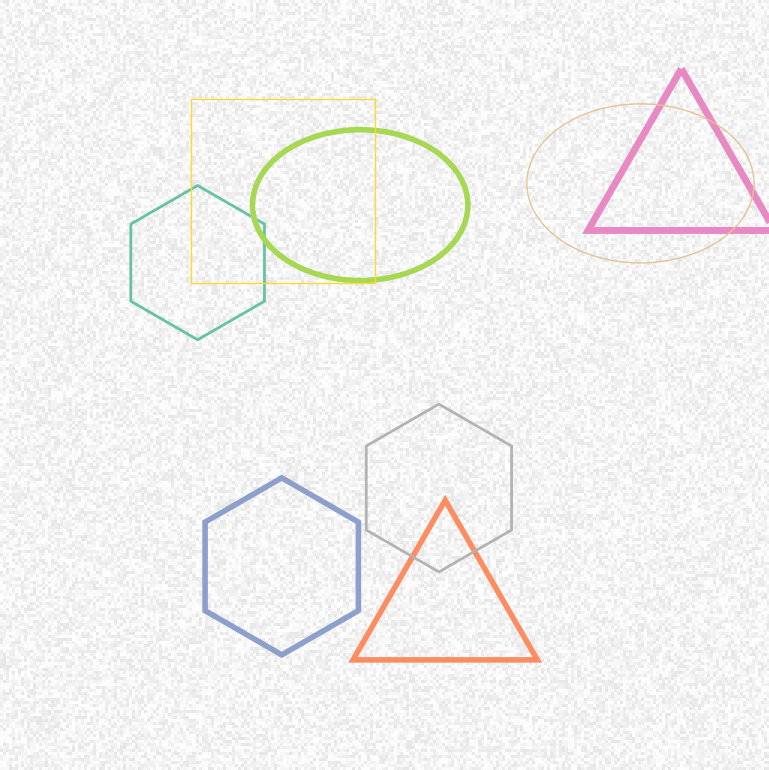[{"shape": "hexagon", "thickness": 1, "radius": 0.5, "center": [0.257, 0.659]}, {"shape": "triangle", "thickness": 2, "radius": 0.69, "center": [0.578, 0.212]}, {"shape": "hexagon", "thickness": 2, "radius": 0.57, "center": [0.366, 0.264]}, {"shape": "triangle", "thickness": 2.5, "radius": 0.7, "center": [0.885, 0.771]}, {"shape": "oval", "thickness": 2, "radius": 0.7, "center": [0.468, 0.734]}, {"shape": "square", "thickness": 0.5, "radius": 0.6, "center": [0.367, 0.752]}, {"shape": "oval", "thickness": 0.5, "radius": 0.74, "center": [0.832, 0.762]}, {"shape": "hexagon", "thickness": 1, "radius": 0.54, "center": [0.57, 0.366]}]